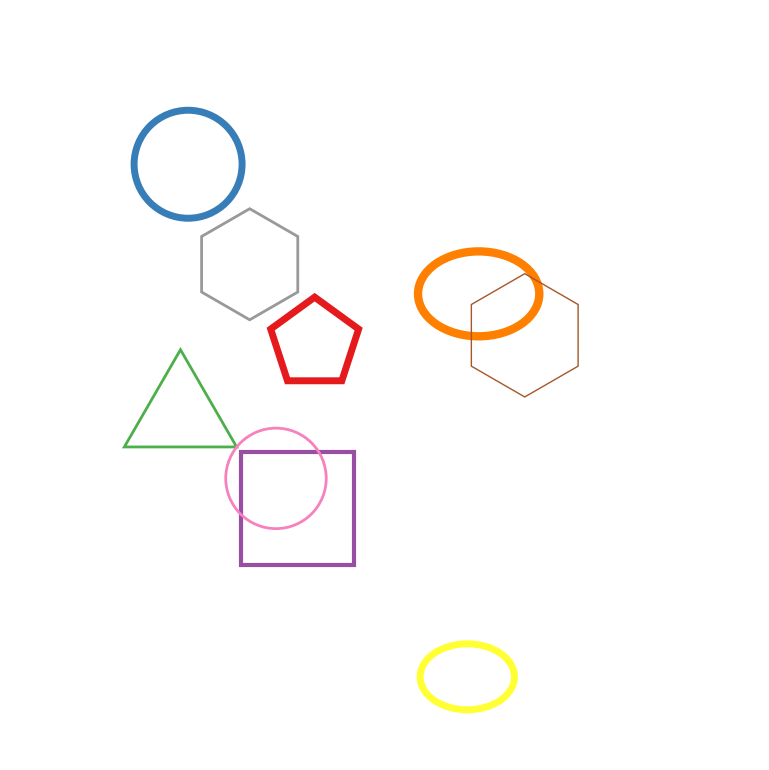[{"shape": "pentagon", "thickness": 2.5, "radius": 0.3, "center": [0.409, 0.554]}, {"shape": "circle", "thickness": 2.5, "radius": 0.35, "center": [0.244, 0.787]}, {"shape": "triangle", "thickness": 1, "radius": 0.42, "center": [0.234, 0.462]}, {"shape": "square", "thickness": 1.5, "radius": 0.37, "center": [0.386, 0.339]}, {"shape": "oval", "thickness": 3, "radius": 0.39, "center": [0.622, 0.618]}, {"shape": "oval", "thickness": 2.5, "radius": 0.31, "center": [0.607, 0.121]}, {"shape": "hexagon", "thickness": 0.5, "radius": 0.4, "center": [0.681, 0.565]}, {"shape": "circle", "thickness": 1, "radius": 0.33, "center": [0.358, 0.379]}, {"shape": "hexagon", "thickness": 1, "radius": 0.36, "center": [0.324, 0.657]}]